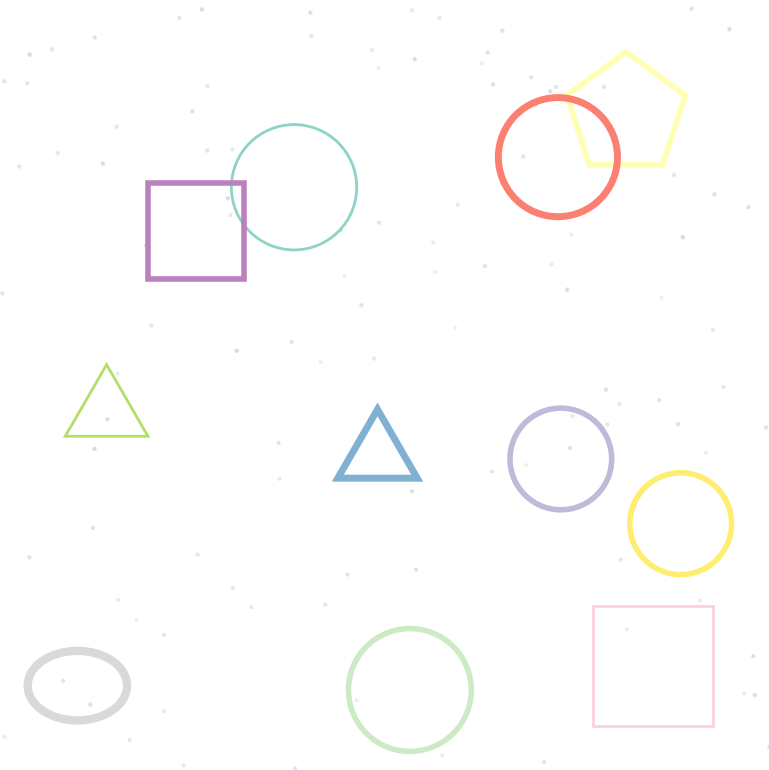[{"shape": "circle", "thickness": 1, "radius": 0.41, "center": [0.382, 0.757]}, {"shape": "pentagon", "thickness": 2, "radius": 0.4, "center": [0.813, 0.851]}, {"shape": "circle", "thickness": 2, "radius": 0.33, "center": [0.728, 0.404]}, {"shape": "circle", "thickness": 2.5, "radius": 0.39, "center": [0.725, 0.796]}, {"shape": "triangle", "thickness": 2.5, "radius": 0.3, "center": [0.49, 0.409]}, {"shape": "triangle", "thickness": 1, "radius": 0.31, "center": [0.138, 0.464]}, {"shape": "square", "thickness": 1, "radius": 0.39, "center": [0.848, 0.135]}, {"shape": "oval", "thickness": 3, "radius": 0.32, "center": [0.1, 0.11]}, {"shape": "square", "thickness": 2, "radius": 0.31, "center": [0.255, 0.7]}, {"shape": "circle", "thickness": 2, "radius": 0.4, "center": [0.532, 0.104]}, {"shape": "circle", "thickness": 2, "radius": 0.33, "center": [0.884, 0.32]}]